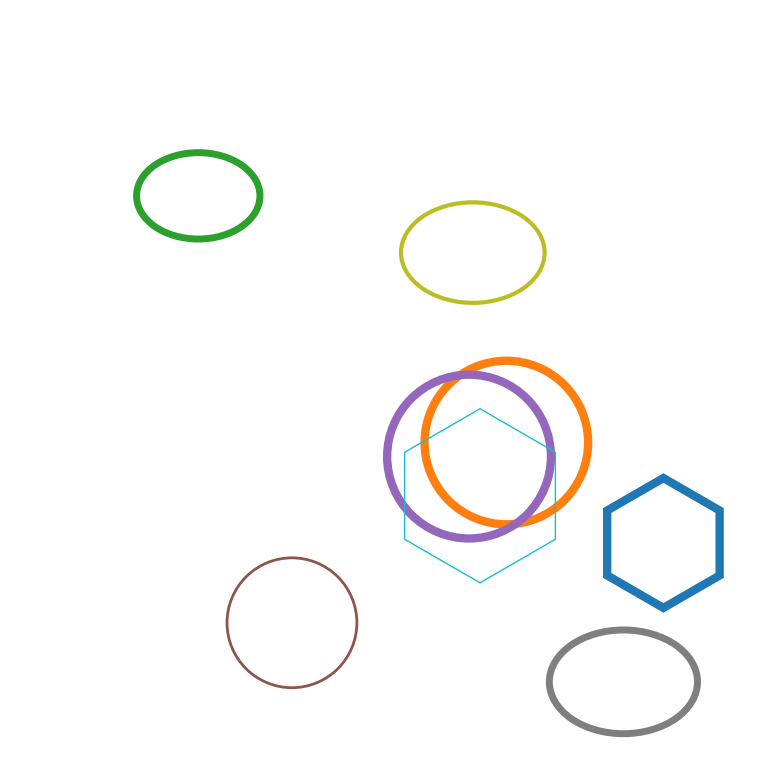[{"shape": "hexagon", "thickness": 3, "radius": 0.42, "center": [0.862, 0.295]}, {"shape": "circle", "thickness": 3, "radius": 0.53, "center": [0.658, 0.425]}, {"shape": "oval", "thickness": 2.5, "radius": 0.4, "center": [0.257, 0.746]}, {"shape": "circle", "thickness": 3, "radius": 0.53, "center": [0.609, 0.407]}, {"shape": "circle", "thickness": 1, "radius": 0.42, "center": [0.379, 0.191]}, {"shape": "oval", "thickness": 2.5, "radius": 0.48, "center": [0.81, 0.114]}, {"shape": "oval", "thickness": 1.5, "radius": 0.47, "center": [0.614, 0.672]}, {"shape": "hexagon", "thickness": 0.5, "radius": 0.57, "center": [0.623, 0.356]}]